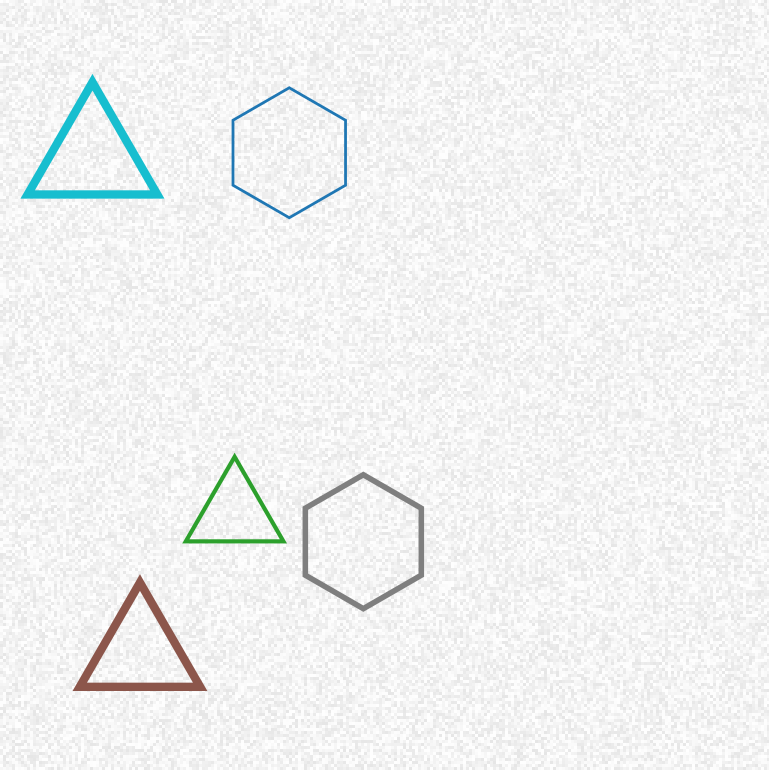[{"shape": "hexagon", "thickness": 1, "radius": 0.42, "center": [0.376, 0.802]}, {"shape": "triangle", "thickness": 1.5, "radius": 0.37, "center": [0.305, 0.334]}, {"shape": "triangle", "thickness": 3, "radius": 0.45, "center": [0.182, 0.153]}, {"shape": "hexagon", "thickness": 2, "radius": 0.43, "center": [0.472, 0.296]}, {"shape": "triangle", "thickness": 3, "radius": 0.49, "center": [0.12, 0.796]}]